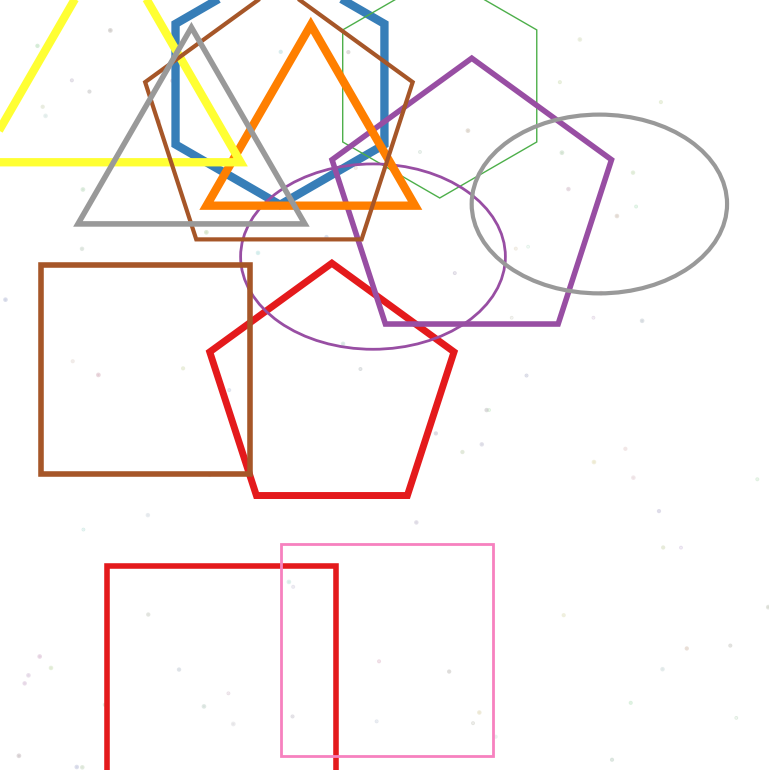[{"shape": "pentagon", "thickness": 2.5, "radius": 0.83, "center": [0.431, 0.491]}, {"shape": "square", "thickness": 2, "radius": 0.74, "center": [0.288, 0.116]}, {"shape": "hexagon", "thickness": 3, "radius": 0.78, "center": [0.364, 0.891]}, {"shape": "hexagon", "thickness": 0.5, "radius": 0.73, "center": [0.571, 0.888]}, {"shape": "oval", "thickness": 1, "radius": 0.86, "center": [0.484, 0.667]}, {"shape": "pentagon", "thickness": 2, "radius": 0.95, "center": [0.613, 0.734]}, {"shape": "triangle", "thickness": 3, "radius": 0.78, "center": [0.404, 0.811]}, {"shape": "triangle", "thickness": 3, "radius": 0.97, "center": [0.144, 0.887]}, {"shape": "pentagon", "thickness": 1.5, "radius": 0.91, "center": [0.362, 0.837]}, {"shape": "square", "thickness": 2, "radius": 0.68, "center": [0.189, 0.52]}, {"shape": "square", "thickness": 1, "radius": 0.69, "center": [0.503, 0.156]}, {"shape": "triangle", "thickness": 2, "radius": 0.85, "center": [0.249, 0.794]}, {"shape": "oval", "thickness": 1.5, "radius": 0.83, "center": [0.778, 0.735]}]